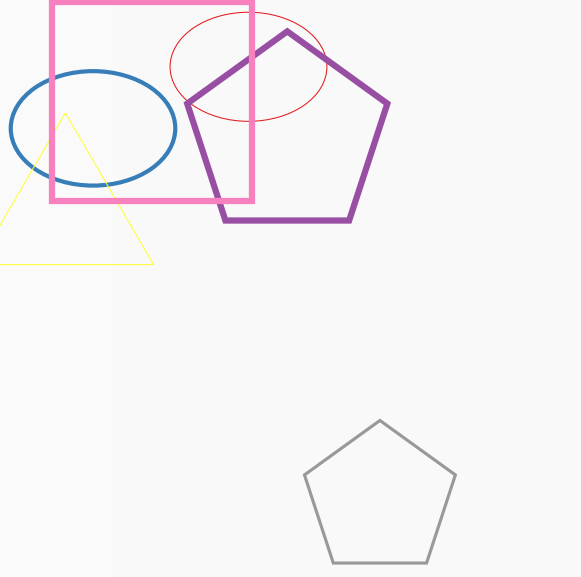[{"shape": "oval", "thickness": 0.5, "radius": 0.67, "center": [0.428, 0.883]}, {"shape": "oval", "thickness": 2, "radius": 0.71, "center": [0.16, 0.777]}, {"shape": "pentagon", "thickness": 3, "radius": 0.91, "center": [0.494, 0.764]}, {"shape": "triangle", "thickness": 0.5, "radius": 0.88, "center": [0.113, 0.628]}, {"shape": "square", "thickness": 3, "radius": 0.86, "center": [0.261, 0.823]}, {"shape": "pentagon", "thickness": 1.5, "radius": 0.68, "center": [0.654, 0.135]}]